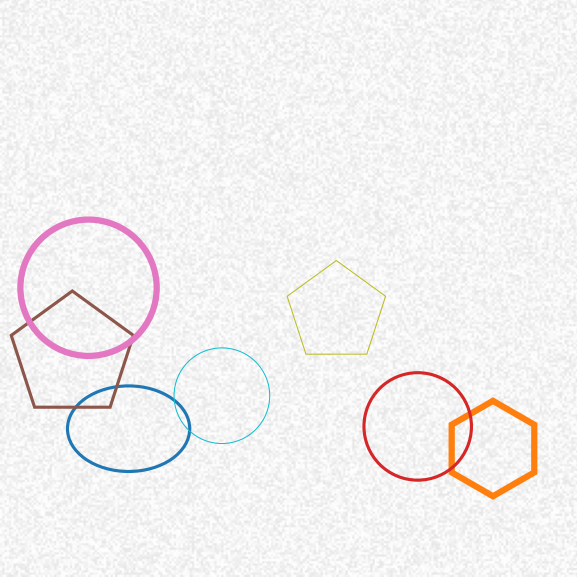[{"shape": "oval", "thickness": 1.5, "radius": 0.53, "center": [0.223, 0.257]}, {"shape": "hexagon", "thickness": 3, "radius": 0.41, "center": [0.854, 0.222]}, {"shape": "circle", "thickness": 1.5, "radius": 0.47, "center": [0.723, 0.261]}, {"shape": "pentagon", "thickness": 1.5, "radius": 0.56, "center": [0.125, 0.384]}, {"shape": "circle", "thickness": 3, "radius": 0.59, "center": [0.153, 0.501]}, {"shape": "pentagon", "thickness": 0.5, "radius": 0.45, "center": [0.582, 0.458]}, {"shape": "circle", "thickness": 0.5, "radius": 0.41, "center": [0.384, 0.314]}]